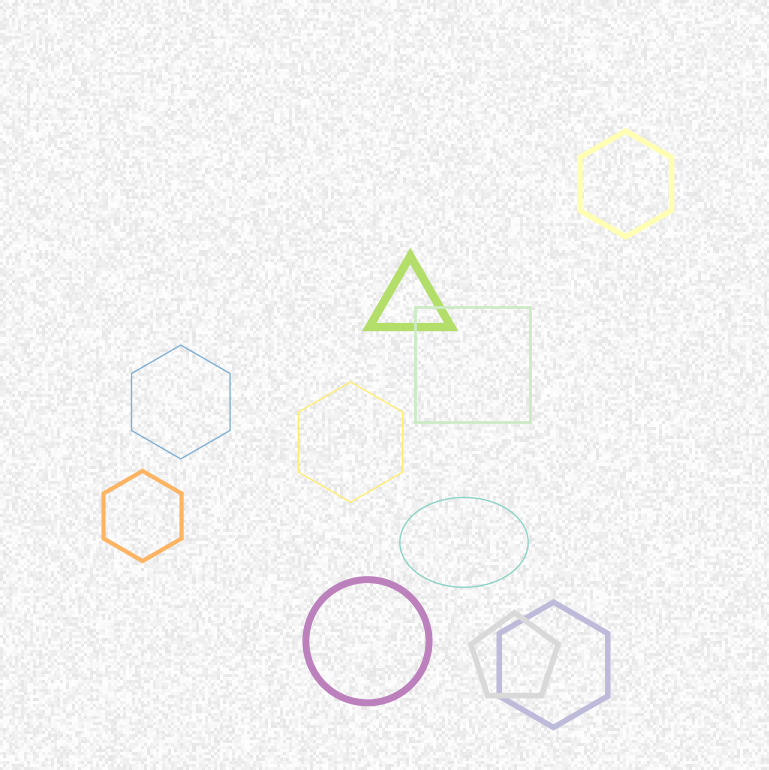[{"shape": "oval", "thickness": 0.5, "radius": 0.42, "center": [0.603, 0.296]}, {"shape": "hexagon", "thickness": 2, "radius": 0.34, "center": [0.813, 0.761]}, {"shape": "hexagon", "thickness": 2, "radius": 0.41, "center": [0.719, 0.137]}, {"shape": "hexagon", "thickness": 0.5, "radius": 0.37, "center": [0.235, 0.478]}, {"shape": "hexagon", "thickness": 1.5, "radius": 0.29, "center": [0.185, 0.33]}, {"shape": "triangle", "thickness": 3, "radius": 0.31, "center": [0.533, 0.606]}, {"shape": "pentagon", "thickness": 2, "radius": 0.3, "center": [0.668, 0.145]}, {"shape": "circle", "thickness": 2.5, "radius": 0.4, "center": [0.477, 0.167]}, {"shape": "square", "thickness": 1, "radius": 0.37, "center": [0.614, 0.527]}, {"shape": "hexagon", "thickness": 0.5, "radius": 0.39, "center": [0.455, 0.426]}]